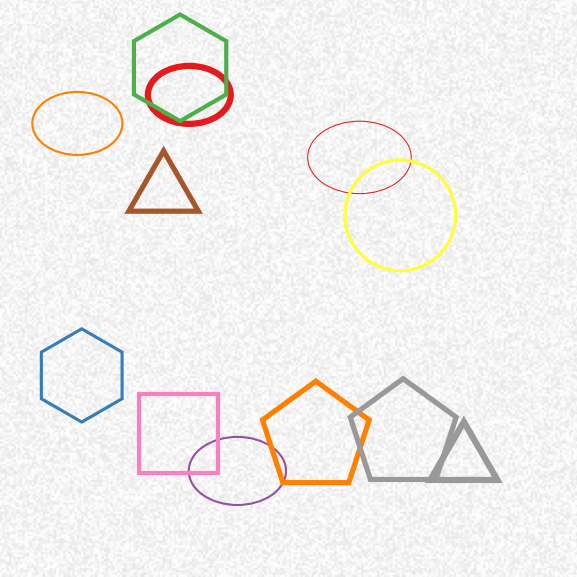[{"shape": "oval", "thickness": 0.5, "radius": 0.45, "center": [0.622, 0.727]}, {"shape": "oval", "thickness": 3, "radius": 0.36, "center": [0.328, 0.835]}, {"shape": "hexagon", "thickness": 1.5, "radius": 0.4, "center": [0.142, 0.349]}, {"shape": "hexagon", "thickness": 2, "radius": 0.46, "center": [0.312, 0.882]}, {"shape": "oval", "thickness": 1, "radius": 0.42, "center": [0.411, 0.184]}, {"shape": "pentagon", "thickness": 2.5, "radius": 0.49, "center": [0.547, 0.242]}, {"shape": "oval", "thickness": 1, "radius": 0.39, "center": [0.134, 0.785]}, {"shape": "circle", "thickness": 1.5, "radius": 0.48, "center": [0.693, 0.626]}, {"shape": "triangle", "thickness": 2.5, "radius": 0.35, "center": [0.283, 0.668]}, {"shape": "square", "thickness": 2, "radius": 0.34, "center": [0.31, 0.248]}, {"shape": "triangle", "thickness": 3, "radius": 0.34, "center": [0.803, 0.202]}, {"shape": "pentagon", "thickness": 2.5, "radius": 0.48, "center": [0.698, 0.247]}]